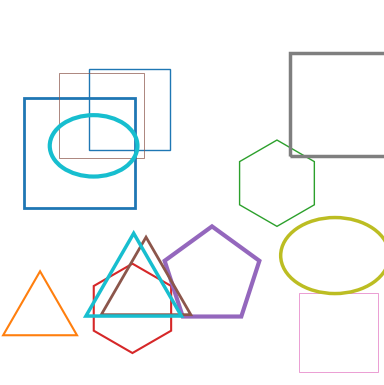[{"shape": "square", "thickness": 1, "radius": 0.52, "center": [0.337, 0.716]}, {"shape": "square", "thickness": 2, "radius": 0.72, "center": [0.206, 0.603]}, {"shape": "triangle", "thickness": 1.5, "radius": 0.55, "center": [0.104, 0.185]}, {"shape": "hexagon", "thickness": 1, "radius": 0.56, "center": [0.719, 0.524]}, {"shape": "hexagon", "thickness": 1.5, "radius": 0.58, "center": [0.344, 0.199]}, {"shape": "pentagon", "thickness": 3, "radius": 0.65, "center": [0.551, 0.283]}, {"shape": "square", "thickness": 0.5, "radius": 0.55, "center": [0.264, 0.7]}, {"shape": "triangle", "thickness": 2, "radius": 0.67, "center": [0.379, 0.25]}, {"shape": "square", "thickness": 0.5, "radius": 0.51, "center": [0.879, 0.137]}, {"shape": "square", "thickness": 2.5, "radius": 0.67, "center": [0.887, 0.73]}, {"shape": "oval", "thickness": 2.5, "radius": 0.71, "center": [0.87, 0.336]}, {"shape": "oval", "thickness": 3, "radius": 0.57, "center": [0.243, 0.621]}, {"shape": "triangle", "thickness": 2.5, "radius": 0.72, "center": [0.347, 0.251]}]